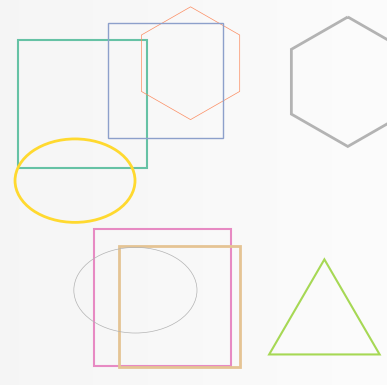[{"shape": "square", "thickness": 1.5, "radius": 0.84, "center": [0.213, 0.73]}, {"shape": "hexagon", "thickness": 0.5, "radius": 0.73, "center": [0.492, 0.836]}, {"shape": "square", "thickness": 1, "radius": 0.75, "center": [0.427, 0.79]}, {"shape": "square", "thickness": 1.5, "radius": 0.89, "center": [0.419, 0.227]}, {"shape": "triangle", "thickness": 1.5, "radius": 0.82, "center": [0.837, 0.162]}, {"shape": "oval", "thickness": 2, "radius": 0.77, "center": [0.194, 0.531]}, {"shape": "square", "thickness": 2, "radius": 0.78, "center": [0.463, 0.205]}, {"shape": "oval", "thickness": 0.5, "radius": 0.79, "center": [0.349, 0.246]}, {"shape": "hexagon", "thickness": 2, "radius": 0.84, "center": [0.898, 0.788]}]